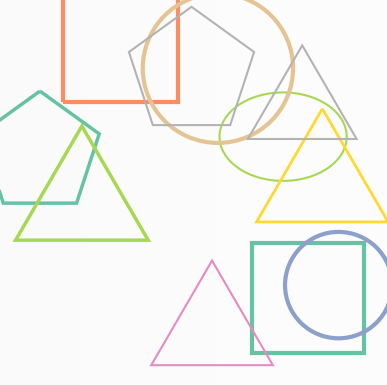[{"shape": "square", "thickness": 3, "radius": 0.72, "center": [0.795, 0.226]}, {"shape": "pentagon", "thickness": 2.5, "radius": 0.8, "center": [0.103, 0.603]}, {"shape": "square", "thickness": 3, "radius": 0.74, "center": [0.312, 0.884]}, {"shape": "circle", "thickness": 3, "radius": 0.69, "center": [0.874, 0.259]}, {"shape": "triangle", "thickness": 1.5, "radius": 0.91, "center": [0.547, 0.142]}, {"shape": "oval", "thickness": 1.5, "radius": 0.82, "center": [0.731, 0.645]}, {"shape": "triangle", "thickness": 2.5, "radius": 0.99, "center": [0.211, 0.475]}, {"shape": "triangle", "thickness": 2, "radius": 0.98, "center": [0.832, 0.522]}, {"shape": "circle", "thickness": 3, "radius": 0.97, "center": [0.562, 0.823]}, {"shape": "triangle", "thickness": 1.5, "radius": 0.81, "center": [0.78, 0.72]}, {"shape": "pentagon", "thickness": 1.5, "radius": 0.85, "center": [0.494, 0.812]}]